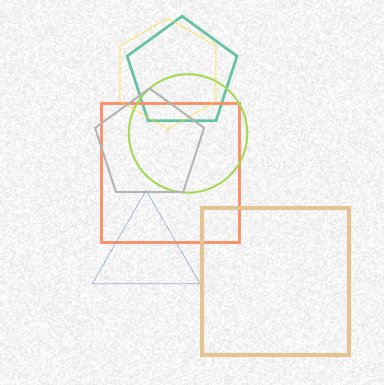[{"shape": "pentagon", "thickness": 2, "radius": 0.75, "center": [0.473, 0.808]}, {"shape": "square", "thickness": 2, "radius": 0.9, "center": [0.442, 0.552]}, {"shape": "triangle", "thickness": 0.5, "radius": 0.81, "center": [0.38, 0.344]}, {"shape": "circle", "thickness": 1.5, "radius": 0.77, "center": [0.488, 0.653]}, {"shape": "hexagon", "thickness": 0.5, "radius": 0.72, "center": [0.436, 0.809]}, {"shape": "square", "thickness": 3, "radius": 0.95, "center": [0.715, 0.268]}, {"shape": "pentagon", "thickness": 1.5, "radius": 0.74, "center": [0.389, 0.622]}]